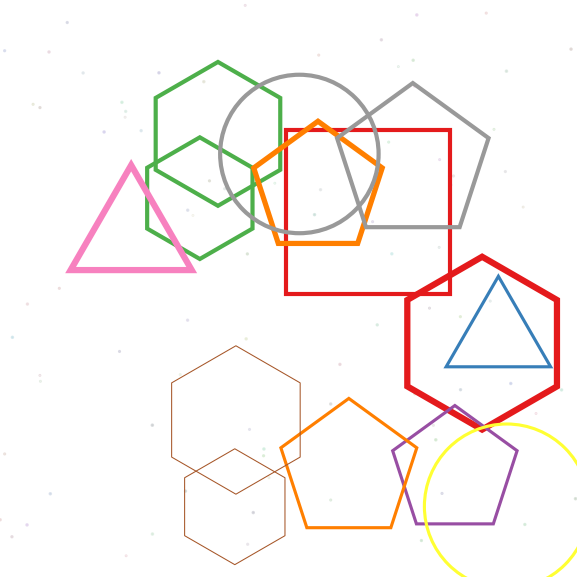[{"shape": "hexagon", "thickness": 3, "radius": 0.75, "center": [0.835, 0.405]}, {"shape": "square", "thickness": 2, "radius": 0.71, "center": [0.637, 0.632]}, {"shape": "triangle", "thickness": 1.5, "radius": 0.52, "center": [0.863, 0.416]}, {"shape": "hexagon", "thickness": 2, "radius": 0.53, "center": [0.346, 0.656]}, {"shape": "hexagon", "thickness": 2, "radius": 0.62, "center": [0.377, 0.767]}, {"shape": "pentagon", "thickness": 1.5, "radius": 0.57, "center": [0.788, 0.184]}, {"shape": "pentagon", "thickness": 2.5, "radius": 0.58, "center": [0.551, 0.672]}, {"shape": "pentagon", "thickness": 1.5, "radius": 0.62, "center": [0.604, 0.185]}, {"shape": "circle", "thickness": 1.5, "radius": 0.71, "center": [0.877, 0.122]}, {"shape": "hexagon", "thickness": 0.5, "radius": 0.64, "center": [0.408, 0.272]}, {"shape": "hexagon", "thickness": 0.5, "radius": 0.5, "center": [0.407, 0.122]}, {"shape": "triangle", "thickness": 3, "radius": 0.61, "center": [0.227, 0.592]}, {"shape": "pentagon", "thickness": 2, "radius": 0.69, "center": [0.715, 0.717]}, {"shape": "circle", "thickness": 2, "radius": 0.69, "center": [0.518, 0.733]}]